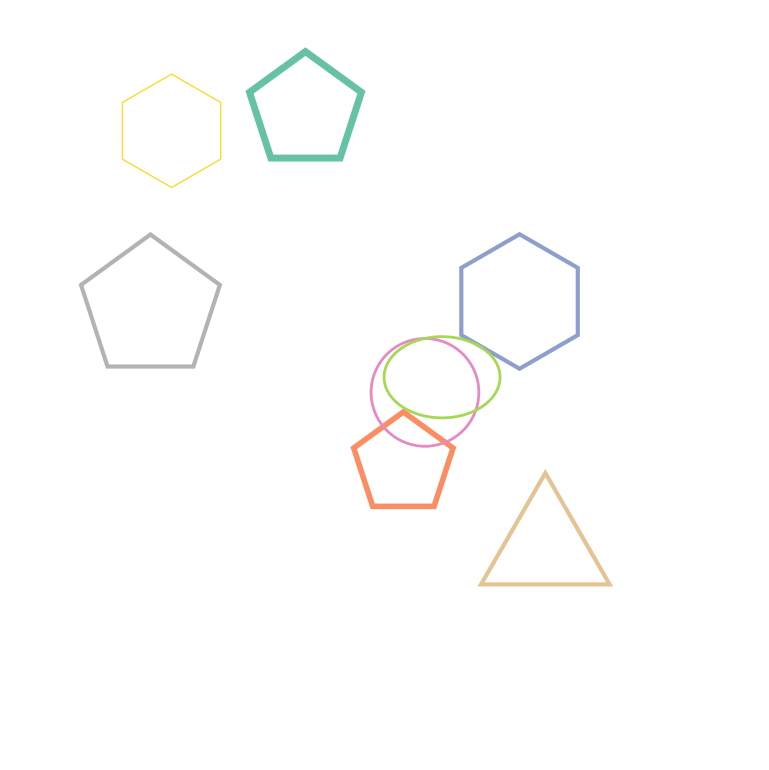[{"shape": "pentagon", "thickness": 2.5, "radius": 0.38, "center": [0.397, 0.857]}, {"shape": "pentagon", "thickness": 2, "radius": 0.34, "center": [0.524, 0.397]}, {"shape": "hexagon", "thickness": 1.5, "radius": 0.44, "center": [0.675, 0.608]}, {"shape": "circle", "thickness": 1, "radius": 0.35, "center": [0.552, 0.49]}, {"shape": "oval", "thickness": 1, "radius": 0.38, "center": [0.574, 0.51]}, {"shape": "hexagon", "thickness": 0.5, "radius": 0.37, "center": [0.223, 0.83]}, {"shape": "triangle", "thickness": 1.5, "radius": 0.48, "center": [0.708, 0.289]}, {"shape": "pentagon", "thickness": 1.5, "radius": 0.47, "center": [0.195, 0.601]}]